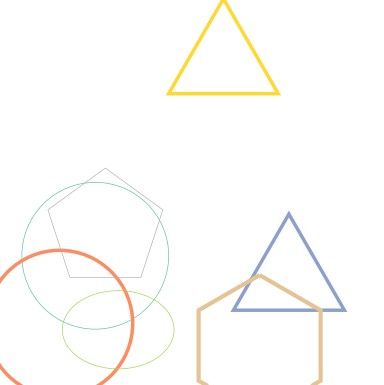[{"shape": "circle", "thickness": 0.5, "radius": 0.95, "center": [0.247, 0.336]}, {"shape": "circle", "thickness": 2.5, "radius": 0.95, "center": [0.155, 0.16]}, {"shape": "triangle", "thickness": 2.5, "radius": 0.83, "center": [0.75, 0.277]}, {"shape": "oval", "thickness": 0.5, "radius": 0.73, "center": [0.307, 0.143]}, {"shape": "triangle", "thickness": 2.5, "radius": 0.82, "center": [0.58, 0.839]}, {"shape": "hexagon", "thickness": 3, "radius": 0.91, "center": [0.674, 0.103]}, {"shape": "pentagon", "thickness": 0.5, "radius": 0.78, "center": [0.274, 0.407]}]